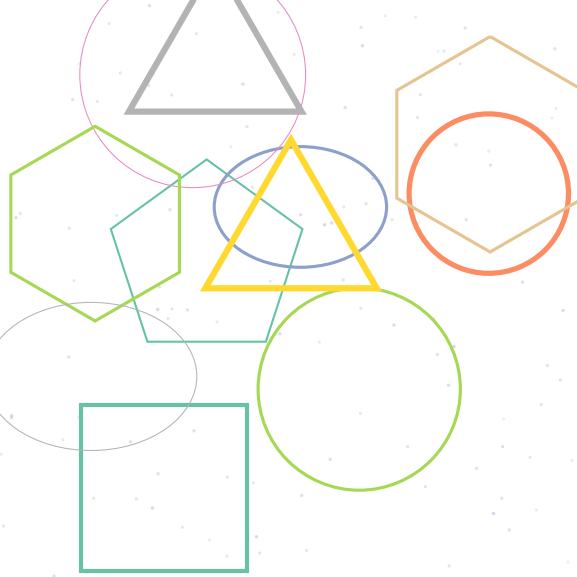[{"shape": "square", "thickness": 2, "radius": 0.72, "center": [0.285, 0.154]}, {"shape": "pentagon", "thickness": 1, "radius": 0.87, "center": [0.358, 0.549]}, {"shape": "circle", "thickness": 2.5, "radius": 0.69, "center": [0.846, 0.664]}, {"shape": "oval", "thickness": 1.5, "radius": 0.75, "center": [0.52, 0.641]}, {"shape": "circle", "thickness": 0.5, "radius": 0.98, "center": [0.334, 0.87]}, {"shape": "circle", "thickness": 1.5, "radius": 0.88, "center": [0.622, 0.325]}, {"shape": "hexagon", "thickness": 1.5, "radius": 0.84, "center": [0.165, 0.612]}, {"shape": "triangle", "thickness": 3, "radius": 0.86, "center": [0.504, 0.586]}, {"shape": "hexagon", "thickness": 1.5, "radius": 0.93, "center": [0.849, 0.749]}, {"shape": "oval", "thickness": 0.5, "radius": 0.92, "center": [0.158, 0.347]}, {"shape": "triangle", "thickness": 3, "radius": 0.86, "center": [0.373, 0.892]}]